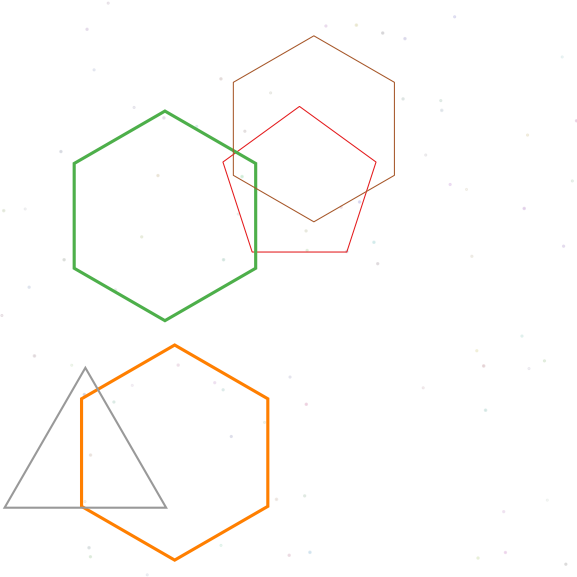[{"shape": "pentagon", "thickness": 0.5, "radius": 0.7, "center": [0.519, 0.675]}, {"shape": "hexagon", "thickness": 1.5, "radius": 0.91, "center": [0.286, 0.625]}, {"shape": "hexagon", "thickness": 1.5, "radius": 0.93, "center": [0.302, 0.215]}, {"shape": "hexagon", "thickness": 0.5, "radius": 0.81, "center": [0.544, 0.776]}, {"shape": "triangle", "thickness": 1, "radius": 0.81, "center": [0.148, 0.201]}]